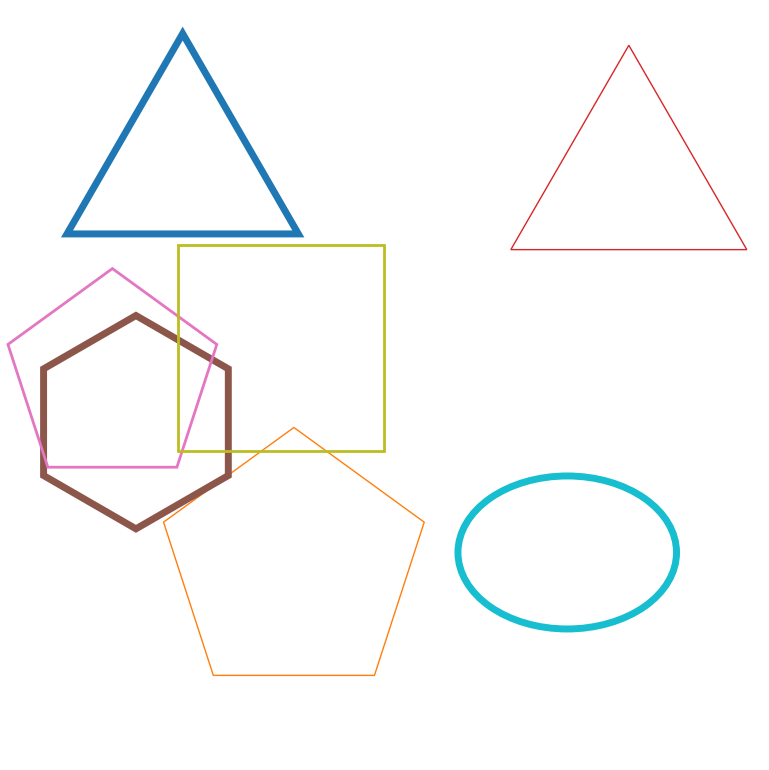[{"shape": "triangle", "thickness": 2.5, "radius": 0.87, "center": [0.237, 0.783]}, {"shape": "pentagon", "thickness": 0.5, "radius": 0.89, "center": [0.382, 0.267]}, {"shape": "triangle", "thickness": 0.5, "radius": 0.88, "center": [0.817, 0.764]}, {"shape": "hexagon", "thickness": 2.5, "radius": 0.69, "center": [0.177, 0.452]}, {"shape": "pentagon", "thickness": 1, "radius": 0.71, "center": [0.146, 0.509]}, {"shape": "square", "thickness": 1, "radius": 0.67, "center": [0.365, 0.549]}, {"shape": "oval", "thickness": 2.5, "radius": 0.71, "center": [0.737, 0.283]}]